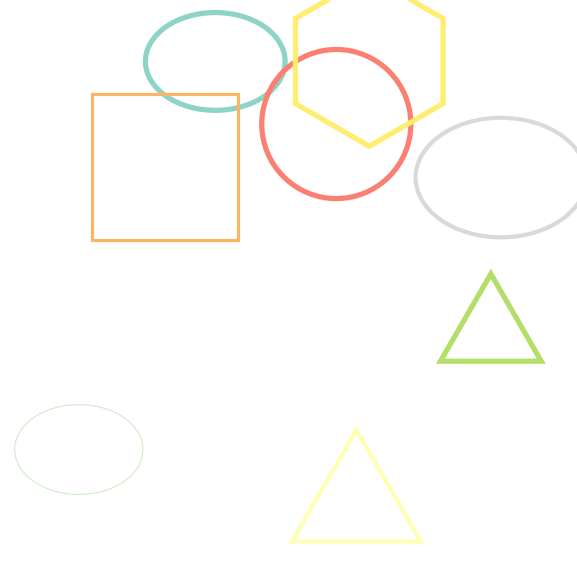[{"shape": "oval", "thickness": 2.5, "radius": 0.6, "center": [0.373, 0.893]}, {"shape": "triangle", "thickness": 2, "radius": 0.64, "center": [0.617, 0.126]}, {"shape": "circle", "thickness": 2.5, "radius": 0.65, "center": [0.582, 0.784]}, {"shape": "square", "thickness": 1.5, "radius": 0.63, "center": [0.286, 0.71]}, {"shape": "triangle", "thickness": 2.5, "radius": 0.5, "center": [0.85, 0.424]}, {"shape": "oval", "thickness": 2, "radius": 0.74, "center": [0.868, 0.692]}, {"shape": "oval", "thickness": 0.5, "radius": 0.56, "center": [0.137, 0.221]}, {"shape": "hexagon", "thickness": 2.5, "radius": 0.74, "center": [0.639, 0.893]}]